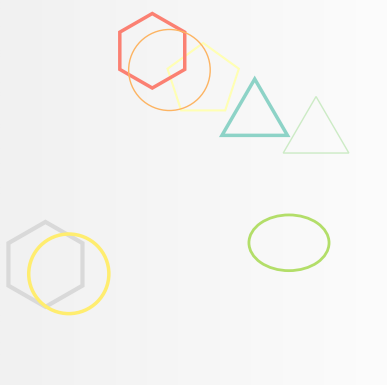[{"shape": "triangle", "thickness": 2.5, "radius": 0.49, "center": [0.657, 0.697]}, {"shape": "pentagon", "thickness": 1.5, "radius": 0.48, "center": [0.524, 0.792]}, {"shape": "hexagon", "thickness": 2.5, "radius": 0.48, "center": [0.393, 0.868]}, {"shape": "circle", "thickness": 1, "radius": 0.53, "center": [0.437, 0.818]}, {"shape": "oval", "thickness": 2, "radius": 0.52, "center": [0.746, 0.369]}, {"shape": "hexagon", "thickness": 3, "radius": 0.55, "center": [0.117, 0.313]}, {"shape": "triangle", "thickness": 1, "radius": 0.49, "center": [0.816, 0.651]}, {"shape": "circle", "thickness": 2.5, "radius": 0.52, "center": [0.178, 0.289]}]